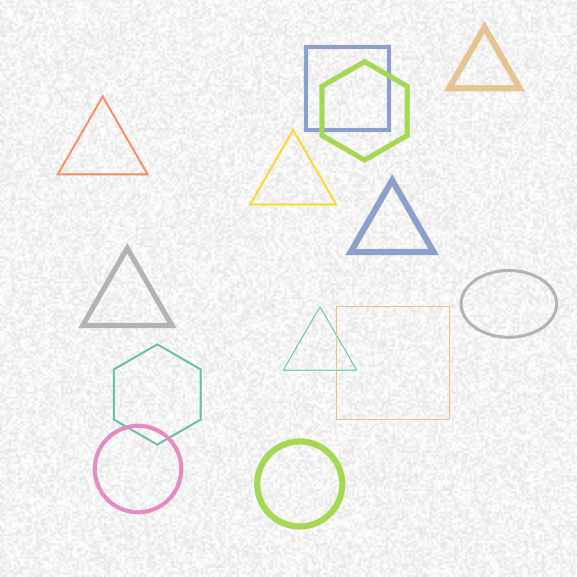[{"shape": "hexagon", "thickness": 1, "radius": 0.43, "center": [0.272, 0.316]}, {"shape": "triangle", "thickness": 0.5, "radius": 0.37, "center": [0.554, 0.395]}, {"shape": "triangle", "thickness": 1, "radius": 0.45, "center": [0.178, 0.742]}, {"shape": "triangle", "thickness": 3, "radius": 0.41, "center": [0.679, 0.604]}, {"shape": "square", "thickness": 2, "radius": 0.36, "center": [0.601, 0.846]}, {"shape": "circle", "thickness": 2, "radius": 0.37, "center": [0.239, 0.187]}, {"shape": "hexagon", "thickness": 2.5, "radius": 0.43, "center": [0.631, 0.807]}, {"shape": "circle", "thickness": 3, "radius": 0.37, "center": [0.519, 0.161]}, {"shape": "triangle", "thickness": 1, "radius": 0.43, "center": [0.508, 0.688]}, {"shape": "square", "thickness": 0.5, "radius": 0.49, "center": [0.679, 0.372]}, {"shape": "triangle", "thickness": 3, "radius": 0.35, "center": [0.839, 0.882]}, {"shape": "triangle", "thickness": 2.5, "radius": 0.45, "center": [0.22, 0.48]}, {"shape": "oval", "thickness": 1.5, "radius": 0.41, "center": [0.881, 0.473]}]